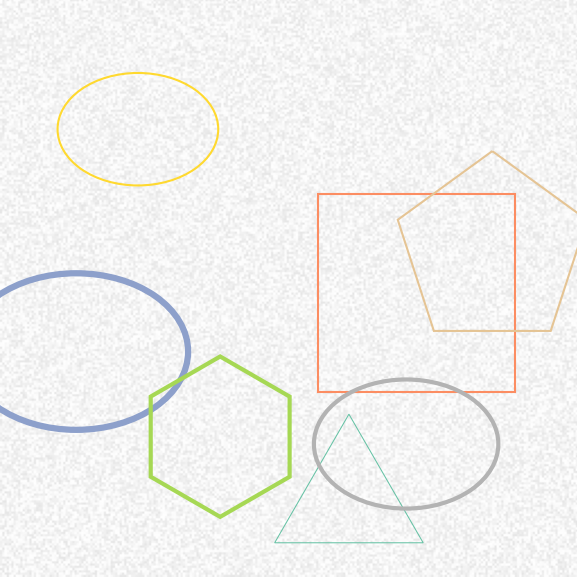[{"shape": "triangle", "thickness": 0.5, "radius": 0.74, "center": [0.604, 0.133]}, {"shape": "square", "thickness": 1, "radius": 0.85, "center": [0.721, 0.492]}, {"shape": "oval", "thickness": 3, "radius": 0.97, "center": [0.132, 0.39]}, {"shape": "hexagon", "thickness": 2, "radius": 0.69, "center": [0.381, 0.243]}, {"shape": "oval", "thickness": 1, "radius": 0.7, "center": [0.239, 0.775]}, {"shape": "pentagon", "thickness": 1, "radius": 0.86, "center": [0.852, 0.565]}, {"shape": "oval", "thickness": 2, "radius": 0.8, "center": [0.703, 0.23]}]